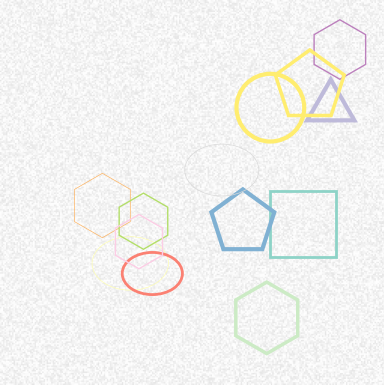[{"shape": "square", "thickness": 2, "radius": 0.43, "center": [0.787, 0.418]}, {"shape": "oval", "thickness": 0.5, "radius": 0.5, "center": [0.338, 0.316]}, {"shape": "triangle", "thickness": 3, "radius": 0.35, "center": [0.859, 0.723]}, {"shape": "oval", "thickness": 2, "radius": 0.39, "center": [0.396, 0.29]}, {"shape": "pentagon", "thickness": 3, "radius": 0.43, "center": [0.631, 0.422]}, {"shape": "hexagon", "thickness": 0.5, "radius": 0.42, "center": [0.266, 0.466]}, {"shape": "hexagon", "thickness": 1, "radius": 0.36, "center": [0.373, 0.425]}, {"shape": "hexagon", "thickness": 1, "radius": 0.35, "center": [0.361, 0.372]}, {"shape": "oval", "thickness": 0.5, "radius": 0.48, "center": [0.576, 0.558]}, {"shape": "hexagon", "thickness": 1, "radius": 0.39, "center": [0.883, 0.871]}, {"shape": "hexagon", "thickness": 2.5, "radius": 0.46, "center": [0.693, 0.174]}, {"shape": "circle", "thickness": 3, "radius": 0.44, "center": [0.702, 0.72]}, {"shape": "pentagon", "thickness": 2.5, "radius": 0.47, "center": [0.805, 0.776]}]